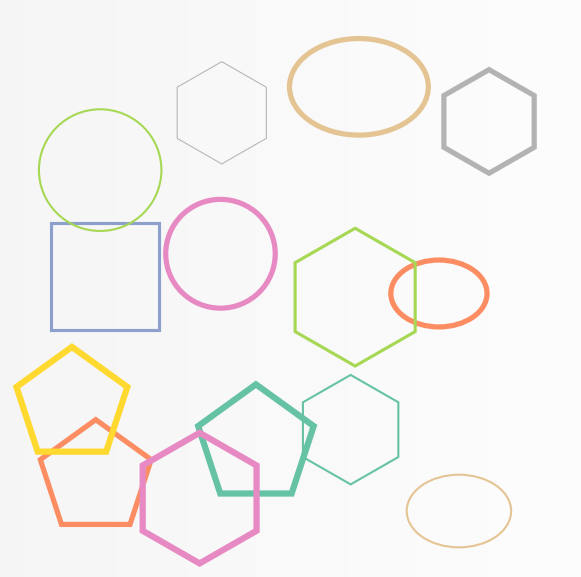[{"shape": "hexagon", "thickness": 1, "radius": 0.47, "center": [0.603, 0.255]}, {"shape": "pentagon", "thickness": 3, "radius": 0.52, "center": [0.44, 0.229]}, {"shape": "oval", "thickness": 2.5, "radius": 0.41, "center": [0.755, 0.491]}, {"shape": "pentagon", "thickness": 2.5, "radius": 0.5, "center": [0.165, 0.172]}, {"shape": "square", "thickness": 1.5, "radius": 0.46, "center": [0.181, 0.52]}, {"shape": "hexagon", "thickness": 3, "radius": 0.57, "center": [0.343, 0.137]}, {"shape": "circle", "thickness": 2.5, "radius": 0.47, "center": [0.379, 0.56]}, {"shape": "hexagon", "thickness": 1.5, "radius": 0.6, "center": [0.611, 0.485]}, {"shape": "circle", "thickness": 1, "radius": 0.53, "center": [0.172, 0.705]}, {"shape": "pentagon", "thickness": 3, "radius": 0.5, "center": [0.124, 0.298]}, {"shape": "oval", "thickness": 1, "radius": 0.45, "center": [0.79, 0.114]}, {"shape": "oval", "thickness": 2.5, "radius": 0.6, "center": [0.617, 0.849]}, {"shape": "hexagon", "thickness": 0.5, "radius": 0.44, "center": [0.381, 0.804]}, {"shape": "hexagon", "thickness": 2.5, "radius": 0.45, "center": [0.841, 0.789]}]